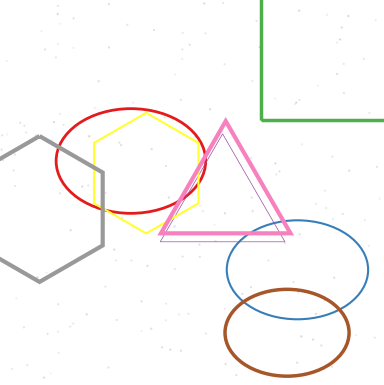[{"shape": "oval", "thickness": 2, "radius": 0.97, "center": [0.34, 0.582]}, {"shape": "oval", "thickness": 1.5, "radius": 0.92, "center": [0.773, 0.299]}, {"shape": "square", "thickness": 2.5, "radius": 0.97, "center": [0.871, 0.881]}, {"shape": "triangle", "thickness": 0.5, "radius": 0.93, "center": [0.578, 0.465]}, {"shape": "hexagon", "thickness": 1.5, "radius": 0.78, "center": [0.38, 0.55]}, {"shape": "oval", "thickness": 2.5, "radius": 0.81, "center": [0.746, 0.136]}, {"shape": "triangle", "thickness": 3, "radius": 0.97, "center": [0.586, 0.491]}, {"shape": "hexagon", "thickness": 3, "radius": 0.95, "center": [0.103, 0.457]}]